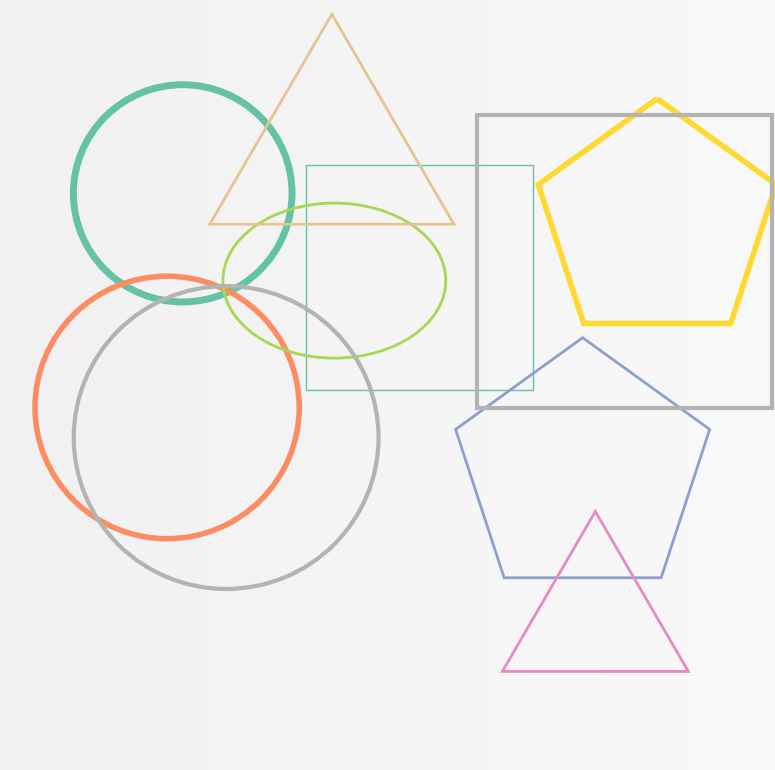[{"shape": "circle", "thickness": 2.5, "radius": 0.71, "center": [0.236, 0.749]}, {"shape": "square", "thickness": 0.5, "radius": 0.73, "center": [0.542, 0.64]}, {"shape": "circle", "thickness": 2, "radius": 0.85, "center": [0.216, 0.471]}, {"shape": "pentagon", "thickness": 1, "radius": 0.86, "center": [0.752, 0.389]}, {"shape": "triangle", "thickness": 1, "radius": 0.69, "center": [0.768, 0.197]}, {"shape": "oval", "thickness": 1, "radius": 0.72, "center": [0.431, 0.636]}, {"shape": "pentagon", "thickness": 2, "radius": 0.81, "center": [0.848, 0.711]}, {"shape": "triangle", "thickness": 1, "radius": 0.91, "center": [0.428, 0.8]}, {"shape": "square", "thickness": 1.5, "radius": 0.95, "center": [0.806, 0.66]}, {"shape": "circle", "thickness": 1.5, "radius": 0.98, "center": [0.292, 0.432]}]